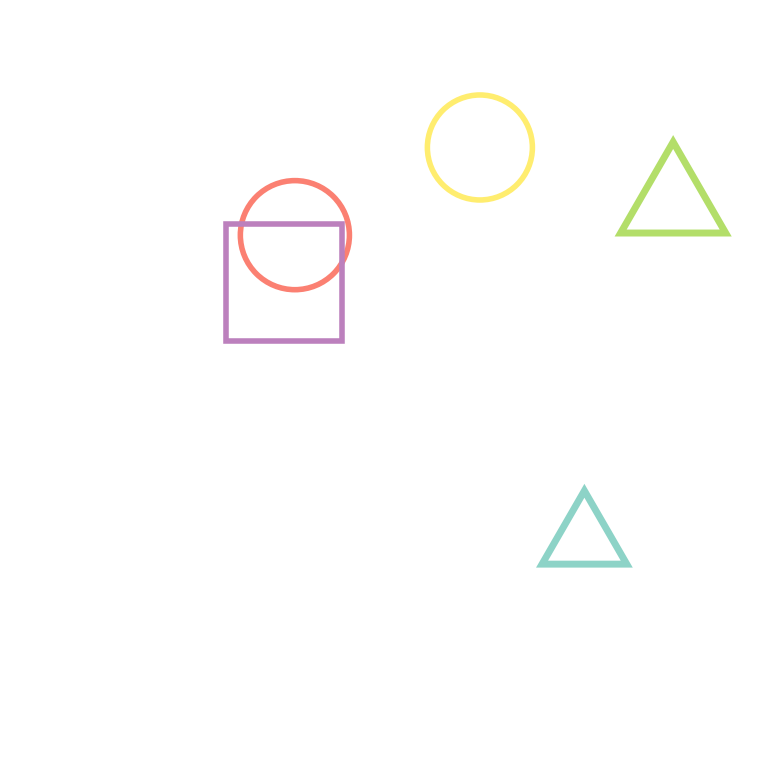[{"shape": "triangle", "thickness": 2.5, "radius": 0.32, "center": [0.759, 0.299]}, {"shape": "circle", "thickness": 2, "radius": 0.35, "center": [0.383, 0.695]}, {"shape": "triangle", "thickness": 2.5, "radius": 0.39, "center": [0.874, 0.737]}, {"shape": "square", "thickness": 2, "radius": 0.38, "center": [0.369, 0.633]}, {"shape": "circle", "thickness": 2, "radius": 0.34, "center": [0.623, 0.808]}]